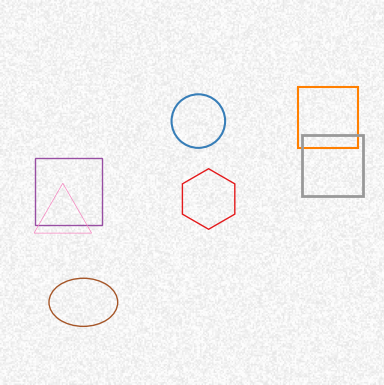[{"shape": "hexagon", "thickness": 1, "radius": 0.39, "center": [0.542, 0.483]}, {"shape": "circle", "thickness": 1.5, "radius": 0.35, "center": [0.515, 0.685]}, {"shape": "square", "thickness": 1, "radius": 0.43, "center": [0.178, 0.501]}, {"shape": "square", "thickness": 1.5, "radius": 0.39, "center": [0.852, 0.695]}, {"shape": "oval", "thickness": 1, "radius": 0.45, "center": [0.216, 0.215]}, {"shape": "triangle", "thickness": 0.5, "radius": 0.43, "center": [0.163, 0.438]}, {"shape": "square", "thickness": 2, "radius": 0.4, "center": [0.863, 0.571]}]